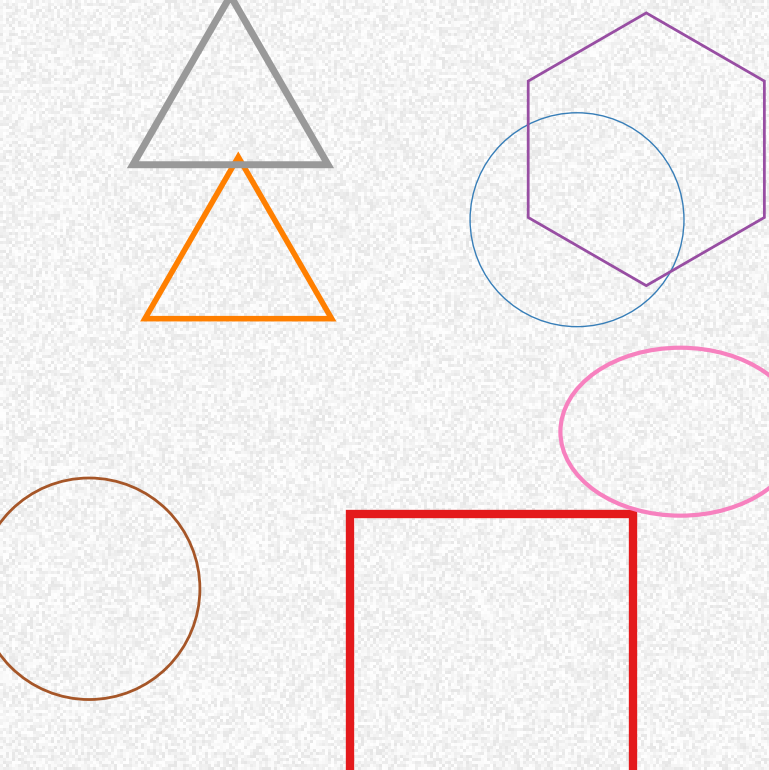[{"shape": "square", "thickness": 3, "radius": 0.92, "center": [0.638, 0.148]}, {"shape": "circle", "thickness": 0.5, "radius": 0.69, "center": [0.749, 0.715]}, {"shape": "hexagon", "thickness": 1, "radius": 0.89, "center": [0.839, 0.806]}, {"shape": "triangle", "thickness": 2, "radius": 0.7, "center": [0.309, 0.656]}, {"shape": "circle", "thickness": 1, "radius": 0.72, "center": [0.116, 0.235]}, {"shape": "oval", "thickness": 1.5, "radius": 0.78, "center": [0.884, 0.439]}, {"shape": "triangle", "thickness": 2.5, "radius": 0.73, "center": [0.299, 0.859]}]